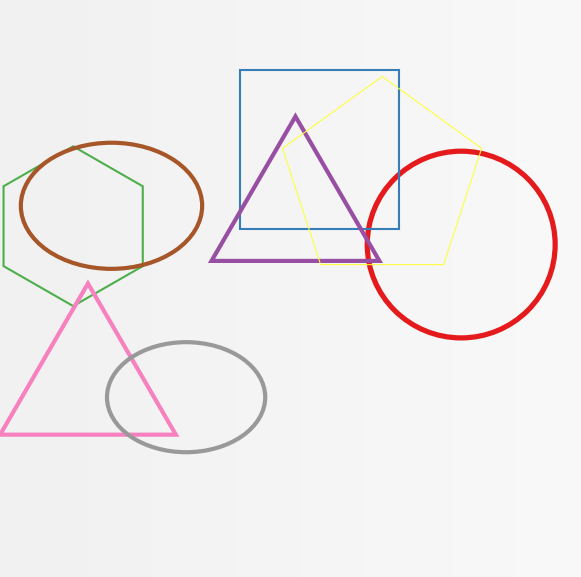[{"shape": "circle", "thickness": 2.5, "radius": 0.81, "center": [0.793, 0.576]}, {"shape": "square", "thickness": 1, "radius": 0.69, "center": [0.549, 0.74]}, {"shape": "hexagon", "thickness": 1, "radius": 0.69, "center": [0.126, 0.607]}, {"shape": "triangle", "thickness": 2, "radius": 0.83, "center": [0.508, 0.631]}, {"shape": "pentagon", "thickness": 0.5, "radius": 0.9, "center": [0.657, 0.687]}, {"shape": "oval", "thickness": 2, "radius": 0.78, "center": [0.192, 0.643]}, {"shape": "triangle", "thickness": 2, "radius": 0.87, "center": [0.151, 0.334]}, {"shape": "oval", "thickness": 2, "radius": 0.68, "center": [0.32, 0.311]}]